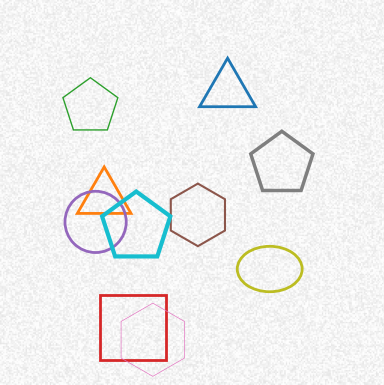[{"shape": "triangle", "thickness": 2, "radius": 0.42, "center": [0.591, 0.765]}, {"shape": "triangle", "thickness": 2, "radius": 0.4, "center": [0.271, 0.486]}, {"shape": "pentagon", "thickness": 1, "radius": 0.37, "center": [0.235, 0.723]}, {"shape": "square", "thickness": 2, "radius": 0.43, "center": [0.346, 0.149]}, {"shape": "circle", "thickness": 2, "radius": 0.4, "center": [0.248, 0.424]}, {"shape": "hexagon", "thickness": 1.5, "radius": 0.41, "center": [0.514, 0.442]}, {"shape": "hexagon", "thickness": 0.5, "radius": 0.48, "center": [0.397, 0.118]}, {"shape": "pentagon", "thickness": 2.5, "radius": 0.43, "center": [0.732, 0.574]}, {"shape": "oval", "thickness": 2, "radius": 0.42, "center": [0.701, 0.301]}, {"shape": "pentagon", "thickness": 3, "radius": 0.47, "center": [0.354, 0.409]}]